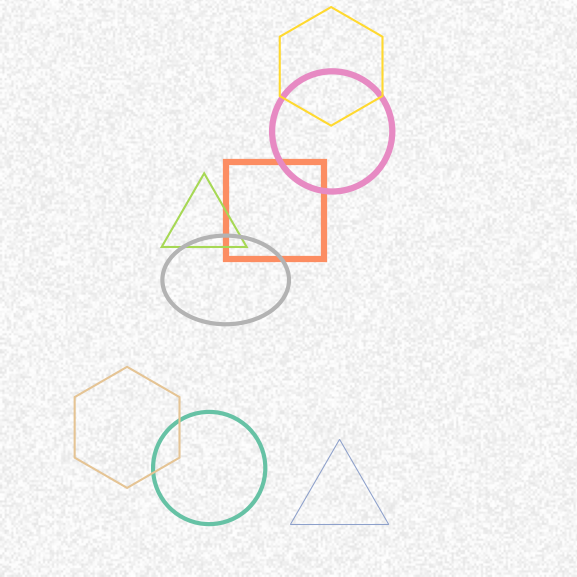[{"shape": "circle", "thickness": 2, "radius": 0.49, "center": [0.362, 0.189]}, {"shape": "square", "thickness": 3, "radius": 0.42, "center": [0.476, 0.635]}, {"shape": "triangle", "thickness": 0.5, "radius": 0.49, "center": [0.588, 0.14]}, {"shape": "circle", "thickness": 3, "radius": 0.52, "center": [0.575, 0.772]}, {"shape": "triangle", "thickness": 1, "radius": 0.42, "center": [0.354, 0.614]}, {"shape": "hexagon", "thickness": 1, "radius": 0.51, "center": [0.573, 0.884]}, {"shape": "hexagon", "thickness": 1, "radius": 0.52, "center": [0.22, 0.259]}, {"shape": "oval", "thickness": 2, "radius": 0.55, "center": [0.391, 0.514]}]